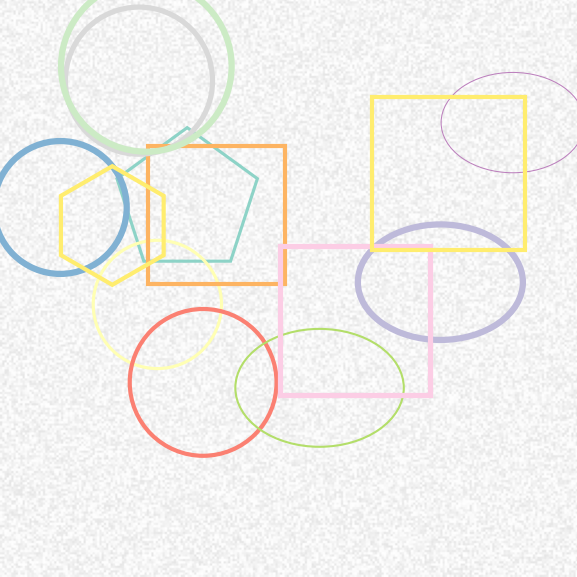[{"shape": "pentagon", "thickness": 1.5, "radius": 0.64, "center": [0.324, 0.65]}, {"shape": "circle", "thickness": 1.5, "radius": 0.56, "center": [0.272, 0.472]}, {"shape": "oval", "thickness": 3, "radius": 0.71, "center": [0.763, 0.511]}, {"shape": "circle", "thickness": 2, "radius": 0.64, "center": [0.352, 0.337]}, {"shape": "circle", "thickness": 3, "radius": 0.58, "center": [0.104, 0.64]}, {"shape": "square", "thickness": 2, "radius": 0.6, "center": [0.375, 0.627]}, {"shape": "oval", "thickness": 1, "radius": 0.73, "center": [0.553, 0.328]}, {"shape": "square", "thickness": 2.5, "radius": 0.65, "center": [0.615, 0.444]}, {"shape": "circle", "thickness": 2.5, "radius": 0.64, "center": [0.241, 0.859]}, {"shape": "oval", "thickness": 0.5, "radius": 0.62, "center": [0.888, 0.787]}, {"shape": "circle", "thickness": 3, "radius": 0.74, "center": [0.253, 0.884]}, {"shape": "square", "thickness": 2, "radius": 0.66, "center": [0.776, 0.699]}, {"shape": "hexagon", "thickness": 2, "radius": 0.51, "center": [0.194, 0.609]}]